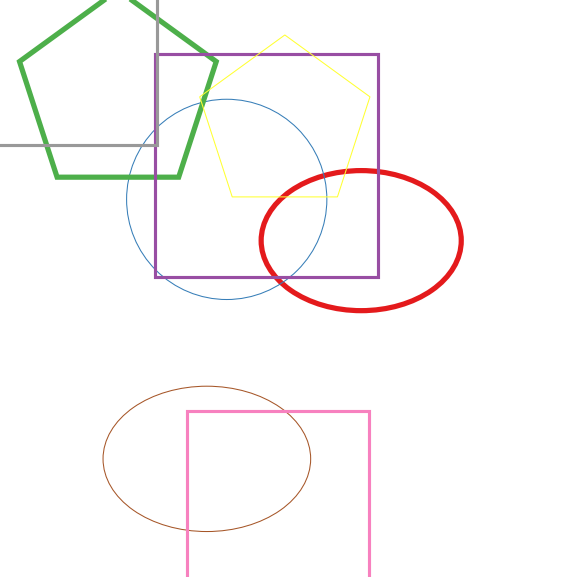[{"shape": "oval", "thickness": 2.5, "radius": 0.87, "center": [0.625, 0.582]}, {"shape": "circle", "thickness": 0.5, "radius": 0.87, "center": [0.393, 0.654]}, {"shape": "pentagon", "thickness": 2.5, "radius": 0.9, "center": [0.204, 0.837]}, {"shape": "square", "thickness": 1.5, "radius": 0.97, "center": [0.462, 0.712]}, {"shape": "pentagon", "thickness": 0.5, "radius": 0.77, "center": [0.493, 0.784]}, {"shape": "oval", "thickness": 0.5, "radius": 0.9, "center": [0.358, 0.205]}, {"shape": "square", "thickness": 1.5, "radius": 0.78, "center": [0.481, 0.13]}, {"shape": "square", "thickness": 1.5, "radius": 0.76, "center": [0.12, 0.899]}]